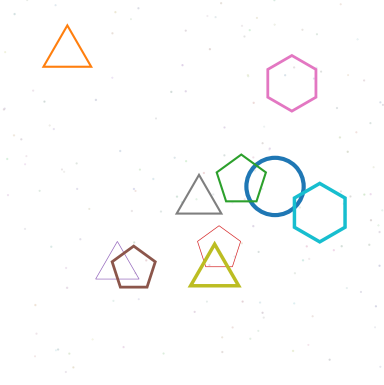[{"shape": "circle", "thickness": 3, "radius": 0.37, "center": [0.714, 0.516]}, {"shape": "triangle", "thickness": 1.5, "radius": 0.36, "center": [0.175, 0.862]}, {"shape": "pentagon", "thickness": 1.5, "radius": 0.34, "center": [0.627, 0.531]}, {"shape": "pentagon", "thickness": 0.5, "radius": 0.29, "center": [0.569, 0.355]}, {"shape": "triangle", "thickness": 0.5, "radius": 0.33, "center": [0.305, 0.308]}, {"shape": "pentagon", "thickness": 2, "radius": 0.29, "center": [0.347, 0.302]}, {"shape": "hexagon", "thickness": 2, "radius": 0.36, "center": [0.758, 0.784]}, {"shape": "triangle", "thickness": 1.5, "radius": 0.34, "center": [0.517, 0.479]}, {"shape": "triangle", "thickness": 2.5, "radius": 0.36, "center": [0.557, 0.294]}, {"shape": "hexagon", "thickness": 2.5, "radius": 0.38, "center": [0.83, 0.448]}]